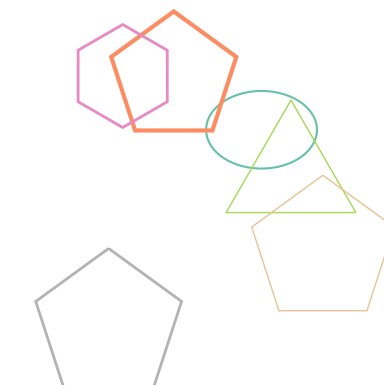[{"shape": "oval", "thickness": 1.5, "radius": 0.72, "center": [0.679, 0.663]}, {"shape": "pentagon", "thickness": 3, "radius": 0.85, "center": [0.451, 0.799]}, {"shape": "hexagon", "thickness": 2, "radius": 0.67, "center": [0.319, 0.803]}, {"shape": "triangle", "thickness": 1, "radius": 0.97, "center": [0.756, 0.545]}, {"shape": "pentagon", "thickness": 1, "radius": 0.97, "center": [0.839, 0.35]}, {"shape": "pentagon", "thickness": 2, "radius": 1.0, "center": [0.282, 0.156]}]